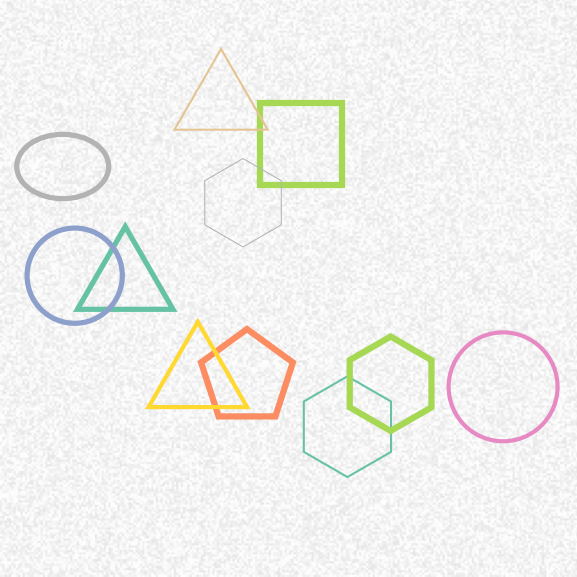[{"shape": "triangle", "thickness": 2.5, "radius": 0.48, "center": [0.217, 0.511]}, {"shape": "hexagon", "thickness": 1, "radius": 0.44, "center": [0.602, 0.26]}, {"shape": "pentagon", "thickness": 3, "radius": 0.42, "center": [0.428, 0.346]}, {"shape": "circle", "thickness": 2.5, "radius": 0.41, "center": [0.129, 0.522]}, {"shape": "circle", "thickness": 2, "radius": 0.47, "center": [0.871, 0.329]}, {"shape": "hexagon", "thickness": 3, "radius": 0.41, "center": [0.676, 0.335]}, {"shape": "square", "thickness": 3, "radius": 0.35, "center": [0.521, 0.75]}, {"shape": "triangle", "thickness": 2, "radius": 0.49, "center": [0.343, 0.343]}, {"shape": "triangle", "thickness": 1, "radius": 0.47, "center": [0.383, 0.821]}, {"shape": "hexagon", "thickness": 0.5, "radius": 0.38, "center": [0.421, 0.648]}, {"shape": "oval", "thickness": 2.5, "radius": 0.4, "center": [0.109, 0.711]}]